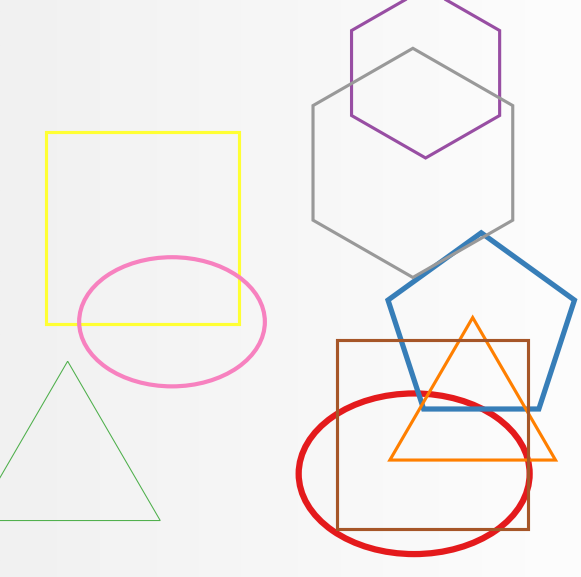[{"shape": "oval", "thickness": 3, "radius": 0.99, "center": [0.713, 0.179]}, {"shape": "pentagon", "thickness": 2.5, "radius": 0.84, "center": [0.828, 0.427]}, {"shape": "triangle", "thickness": 0.5, "radius": 0.92, "center": [0.116, 0.19]}, {"shape": "hexagon", "thickness": 1.5, "radius": 0.74, "center": [0.732, 0.873]}, {"shape": "triangle", "thickness": 1.5, "radius": 0.82, "center": [0.813, 0.285]}, {"shape": "square", "thickness": 1.5, "radius": 0.83, "center": [0.245, 0.605]}, {"shape": "square", "thickness": 1.5, "radius": 0.82, "center": [0.744, 0.246]}, {"shape": "oval", "thickness": 2, "radius": 0.8, "center": [0.296, 0.442]}, {"shape": "hexagon", "thickness": 1.5, "radius": 0.99, "center": [0.71, 0.717]}]